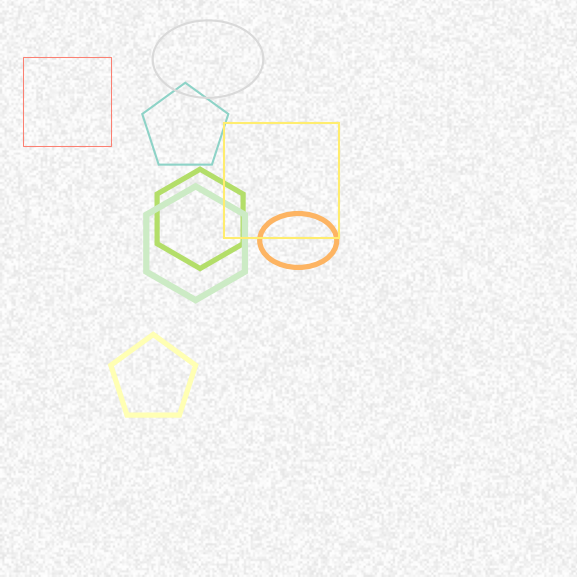[{"shape": "pentagon", "thickness": 1, "radius": 0.39, "center": [0.321, 0.777]}, {"shape": "pentagon", "thickness": 2.5, "radius": 0.39, "center": [0.265, 0.343]}, {"shape": "square", "thickness": 0.5, "radius": 0.38, "center": [0.116, 0.823]}, {"shape": "oval", "thickness": 2.5, "radius": 0.33, "center": [0.516, 0.583]}, {"shape": "hexagon", "thickness": 2.5, "radius": 0.43, "center": [0.346, 0.62]}, {"shape": "oval", "thickness": 1, "radius": 0.48, "center": [0.36, 0.897]}, {"shape": "hexagon", "thickness": 3, "radius": 0.49, "center": [0.339, 0.578]}, {"shape": "square", "thickness": 1, "radius": 0.5, "center": [0.487, 0.687]}]